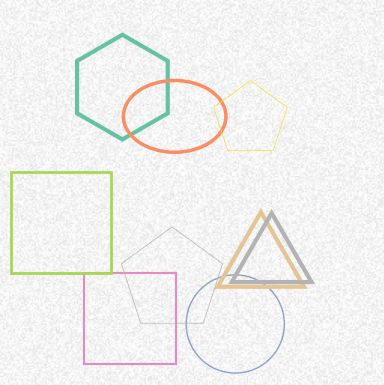[{"shape": "hexagon", "thickness": 3, "radius": 0.68, "center": [0.318, 0.774]}, {"shape": "oval", "thickness": 2.5, "radius": 0.67, "center": [0.454, 0.698]}, {"shape": "circle", "thickness": 1, "radius": 0.64, "center": [0.611, 0.158]}, {"shape": "square", "thickness": 1.5, "radius": 0.59, "center": [0.337, 0.173]}, {"shape": "square", "thickness": 2, "radius": 0.65, "center": [0.159, 0.423]}, {"shape": "pentagon", "thickness": 0.5, "radius": 0.5, "center": [0.65, 0.69]}, {"shape": "triangle", "thickness": 3, "radius": 0.65, "center": [0.678, 0.32]}, {"shape": "pentagon", "thickness": 0.5, "radius": 0.69, "center": [0.447, 0.272]}, {"shape": "triangle", "thickness": 3, "radius": 0.6, "center": [0.706, 0.327]}]